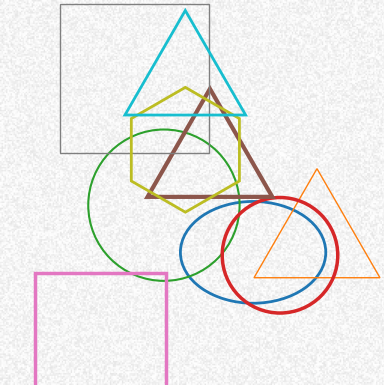[{"shape": "oval", "thickness": 2, "radius": 0.94, "center": [0.657, 0.345]}, {"shape": "triangle", "thickness": 1, "radius": 0.94, "center": [0.823, 0.373]}, {"shape": "circle", "thickness": 1.5, "radius": 0.98, "center": [0.426, 0.467]}, {"shape": "circle", "thickness": 2.5, "radius": 0.75, "center": [0.727, 0.337]}, {"shape": "triangle", "thickness": 3, "radius": 0.94, "center": [0.545, 0.582]}, {"shape": "square", "thickness": 2.5, "radius": 0.85, "center": [0.262, 0.12]}, {"shape": "square", "thickness": 1, "radius": 0.97, "center": [0.349, 0.797]}, {"shape": "hexagon", "thickness": 2, "radius": 0.81, "center": [0.481, 0.611]}, {"shape": "triangle", "thickness": 2, "radius": 0.9, "center": [0.481, 0.792]}]